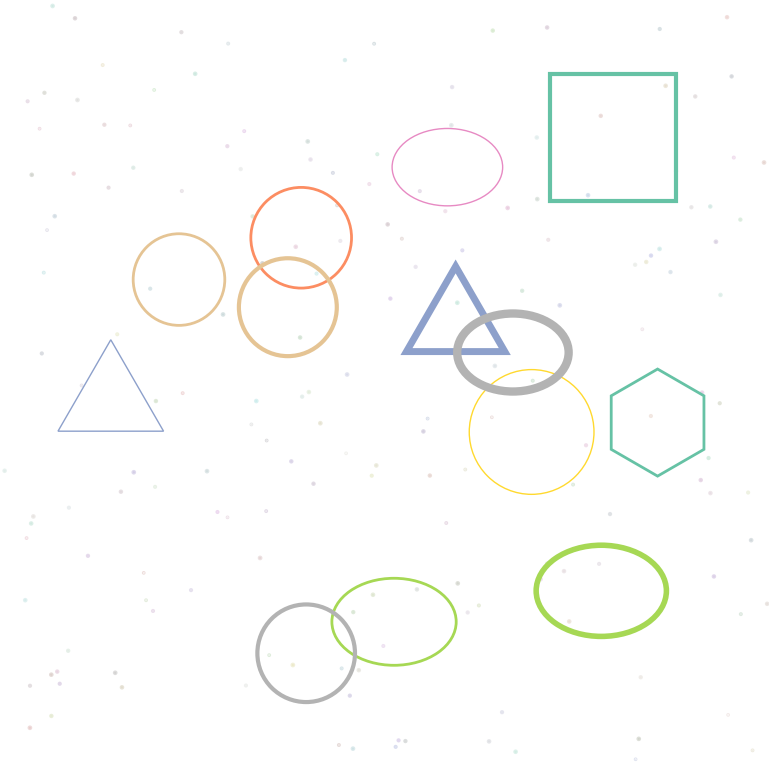[{"shape": "square", "thickness": 1.5, "radius": 0.41, "center": [0.797, 0.821]}, {"shape": "hexagon", "thickness": 1, "radius": 0.35, "center": [0.854, 0.451]}, {"shape": "circle", "thickness": 1, "radius": 0.33, "center": [0.391, 0.691]}, {"shape": "triangle", "thickness": 0.5, "radius": 0.4, "center": [0.144, 0.48]}, {"shape": "triangle", "thickness": 2.5, "radius": 0.37, "center": [0.592, 0.58]}, {"shape": "oval", "thickness": 0.5, "radius": 0.36, "center": [0.581, 0.783]}, {"shape": "oval", "thickness": 1, "radius": 0.4, "center": [0.512, 0.192]}, {"shape": "oval", "thickness": 2, "radius": 0.42, "center": [0.781, 0.233]}, {"shape": "circle", "thickness": 0.5, "radius": 0.4, "center": [0.69, 0.439]}, {"shape": "circle", "thickness": 1, "radius": 0.3, "center": [0.232, 0.637]}, {"shape": "circle", "thickness": 1.5, "radius": 0.32, "center": [0.374, 0.601]}, {"shape": "oval", "thickness": 3, "radius": 0.36, "center": [0.666, 0.542]}, {"shape": "circle", "thickness": 1.5, "radius": 0.32, "center": [0.398, 0.152]}]